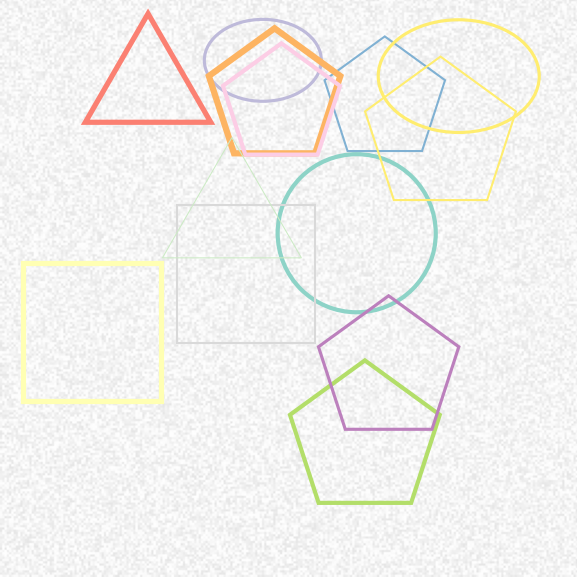[{"shape": "circle", "thickness": 2, "radius": 0.68, "center": [0.618, 0.595]}, {"shape": "square", "thickness": 2.5, "radius": 0.6, "center": [0.159, 0.425]}, {"shape": "oval", "thickness": 1.5, "radius": 0.51, "center": [0.455, 0.895]}, {"shape": "triangle", "thickness": 2.5, "radius": 0.63, "center": [0.256, 0.85]}, {"shape": "pentagon", "thickness": 1, "radius": 0.55, "center": [0.666, 0.826]}, {"shape": "pentagon", "thickness": 3, "radius": 0.6, "center": [0.475, 0.83]}, {"shape": "pentagon", "thickness": 2, "radius": 0.68, "center": [0.632, 0.239]}, {"shape": "pentagon", "thickness": 2, "radius": 0.53, "center": [0.487, 0.818]}, {"shape": "square", "thickness": 1, "radius": 0.6, "center": [0.426, 0.524]}, {"shape": "pentagon", "thickness": 1.5, "radius": 0.64, "center": [0.673, 0.359]}, {"shape": "triangle", "thickness": 0.5, "radius": 0.69, "center": [0.402, 0.622]}, {"shape": "oval", "thickness": 1.5, "radius": 0.7, "center": [0.794, 0.867]}, {"shape": "pentagon", "thickness": 1, "radius": 0.69, "center": [0.763, 0.764]}]